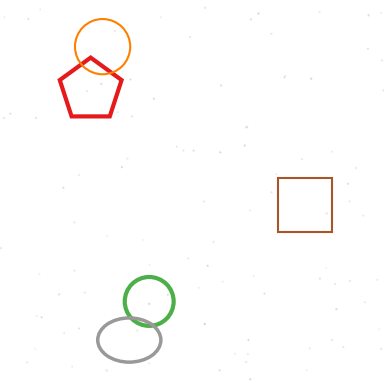[{"shape": "pentagon", "thickness": 3, "radius": 0.42, "center": [0.236, 0.766]}, {"shape": "circle", "thickness": 3, "radius": 0.32, "center": [0.388, 0.217]}, {"shape": "circle", "thickness": 1.5, "radius": 0.36, "center": [0.267, 0.879]}, {"shape": "square", "thickness": 1.5, "radius": 0.35, "center": [0.791, 0.467]}, {"shape": "oval", "thickness": 2.5, "radius": 0.41, "center": [0.336, 0.117]}]